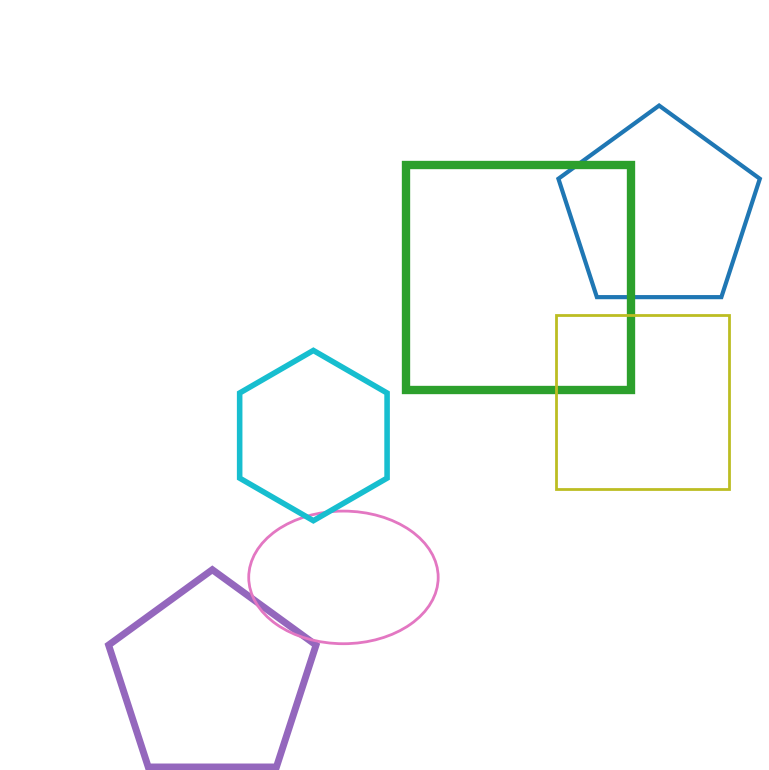[{"shape": "pentagon", "thickness": 1.5, "radius": 0.69, "center": [0.856, 0.725]}, {"shape": "square", "thickness": 3, "radius": 0.73, "center": [0.673, 0.639]}, {"shape": "pentagon", "thickness": 2.5, "radius": 0.71, "center": [0.276, 0.118]}, {"shape": "oval", "thickness": 1, "radius": 0.62, "center": [0.446, 0.25]}, {"shape": "square", "thickness": 1, "radius": 0.56, "center": [0.835, 0.478]}, {"shape": "hexagon", "thickness": 2, "radius": 0.55, "center": [0.407, 0.434]}]